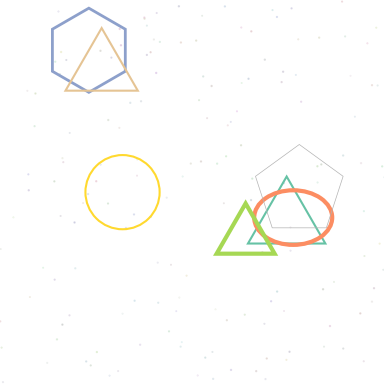[{"shape": "triangle", "thickness": 1.5, "radius": 0.58, "center": [0.745, 0.425]}, {"shape": "oval", "thickness": 3, "radius": 0.51, "center": [0.762, 0.435]}, {"shape": "hexagon", "thickness": 2, "radius": 0.55, "center": [0.231, 0.869]}, {"shape": "triangle", "thickness": 3, "radius": 0.43, "center": [0.638, 0.385]}, {"shape": "circle", "thickness": 1.5, "radius": 0.48, "center": [0.318, 0.501]}, {"shape": "triangle", "thickness": 1.5, "radius": 0.54, "center": [0.264, 0.819]}, {"shape": "pentagon", "thickness": 0.5, "radius": 0.6, "center": [0.777, 0.505]}]